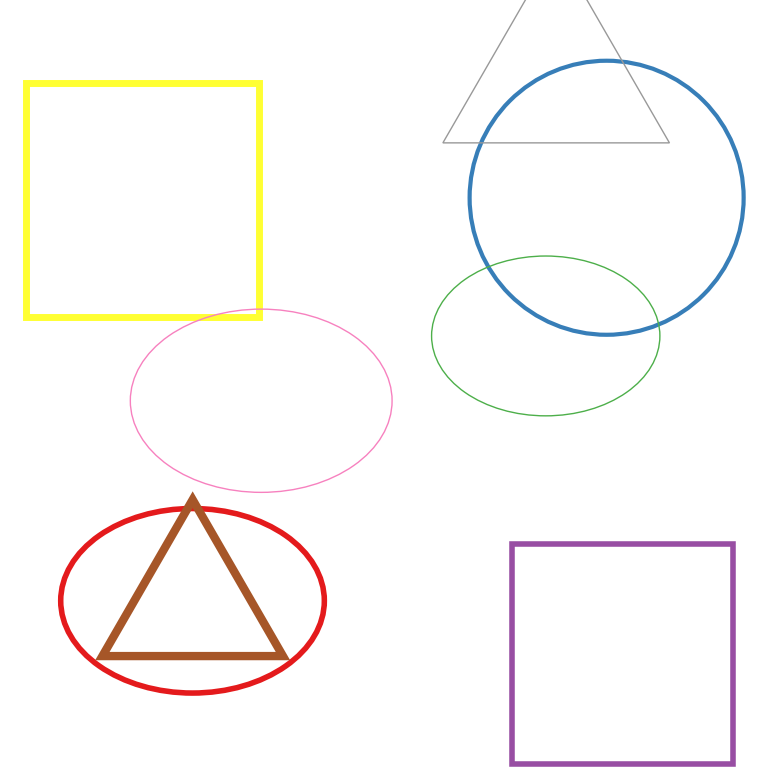[{"shape": "oval", "thickness": 2, "radius": 0.86, "center": [0.25, 0.22]}, {"shape": "circle", "thickness": 1.5, "radius": 0.89, "center": [0.788, 0.743]}, {"shape": "oval", "thickness": 0.5, "radius": 0.74, "center": [0.709, 0.564]}, {"shape": "square", "thickness": 2, "radius": 0.72, "center": [0.808, 0.15]}, {"shape": "square", "thickness": 2.5, "radius": 0.76, "center": [0.185, 0.74]}, {"shape": "triangle", "thickness": 3, "radius": 0.68, "center": [0.25, 0.216]}, {"shape": "oval", "thickness": 0.5, "radius": 0.85, "center": [0.339, 0.48]}, {"shape": "triangle", "thickness": 0.5, "radius": 0.85, "center": [0.722, 0.899]}]